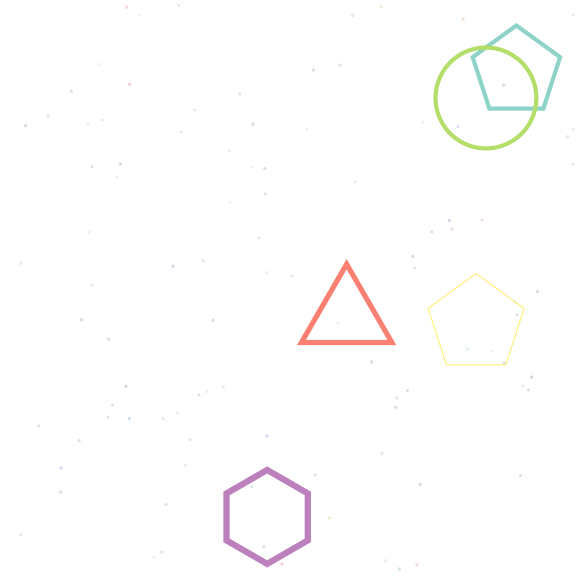[{"shape": "pentagon", "thickness": 2, "radius": 0.4, "center": [0.894, 0.875]}, {"shape": "triangle", "thickness": 2.5, "radius": 0.45, "center": [0.6, 0.451]}, {"shape": "circle", "thickness": 2, "radius": 0.44, "center": [0.841, 0.829]}, {"shape": "hexagon", "thickness": 3, "radius": 0.41, "center": [0.463, 0.104]}, {"shape": "pentagon", "thickness": 0.5, "radius": 0.44, "center": [0.824, 0.438]}]